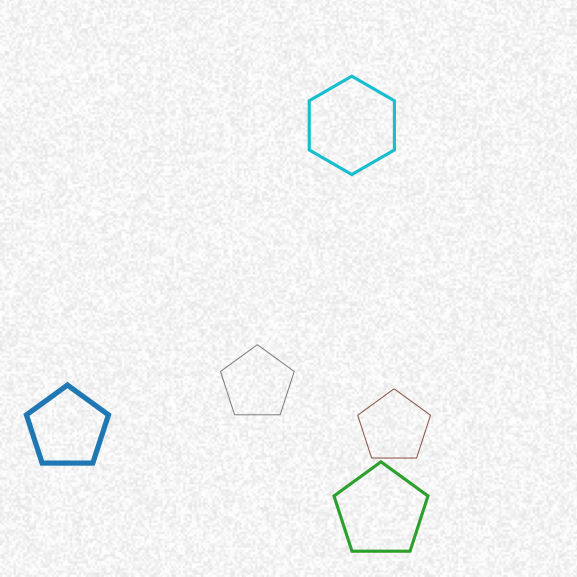[{"shape": "pentagon", "thickness": 2.5, "radius": 0.37, "center": [0.117, 0.258]}, {"shape": "pentagon", "thickness": 1.5, "radius": 0.43, "center": [0.66, 0.114]}, {"shape": "pentagon", "thickness": 0.5, "radius": 0.33, "center": [0.682, 0.26]}, {"shape": "pentagon", "thickness": 0.5, "radius": 0.34, "center": [0.446, 0.335]}, {"shape": "hexagon", "thickness": 1.5, "radius": 0.43, "center": [0.609, 0.782]}]